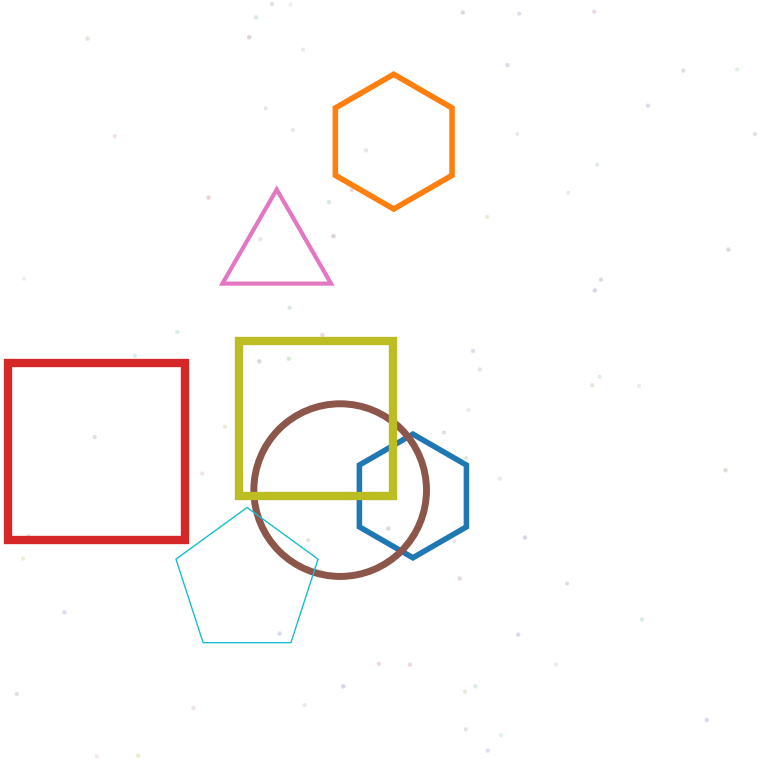[{"shape": "hexagon", "thickness": 2, "radius": 0.4, "center": [0.536, 0.356]}, {"shape": "hexagon", "thickness": 2, "radius": 0.44, "center": [0.511, 0.816]}, {"shape": "square", "thickness": 3, "radius": 0.57, "center": [0.125, 0.413]}, {"shape": "circle", "thickness": 2.5, "radius": 0.56, "center": [0.442, 0.363]}, {"shape": "triangle", "thickness": 1.5, "radius": 0.41, "center": [0.359, 0.672]}, {"shape": "square", "thickness": 3, "radius": 0.5, "center": [0.41, 0.457]}, {"shape": "pentagon", "thickness": 0.5, "radius": 0.49, "center": [0.321, 0.244]}]